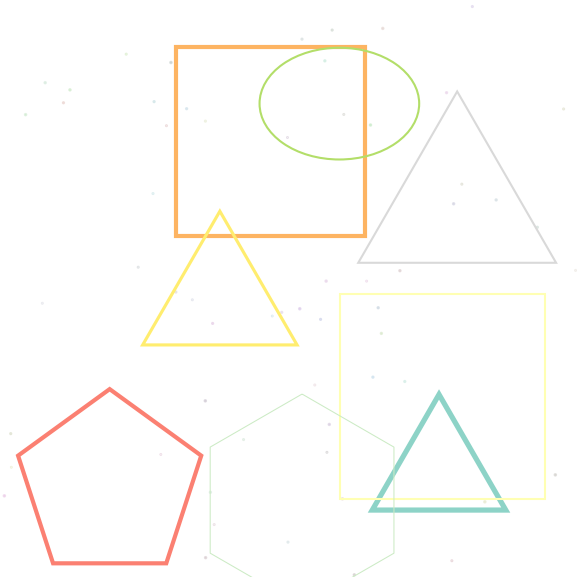[{"shape": "triangle", "thickness": 2.5, "radius": 0.67, "center": [0.76, 0.183]}, {"shape": "square", "thickness": 1, "radius": 0.89, "center": [0.767, 0.313]}, {"shape": "pentagon", "thickness": 2, "radius": 0.83, "center": [0.19, 0.159]}, {"shape": "square", "thickness": 2, "radius": 0.82, "center": [0.469, 0.754]}, {"shape": "oval", "thickness": 1, "radius": 0.69, "center": [0.588, 0.82]}, {"shape": "triangle", "thickness": 1, "radius": 0.99, "center": [0.792, 0.643]}, {"shape": "hexagon", "thickness": 0.5, "radius": 0.92, "center": [0.523, 0.133]}, {"shape": "triangle", "thickness": 1.5, "radius": 0.77, "center": [0.381, 0.479]}]